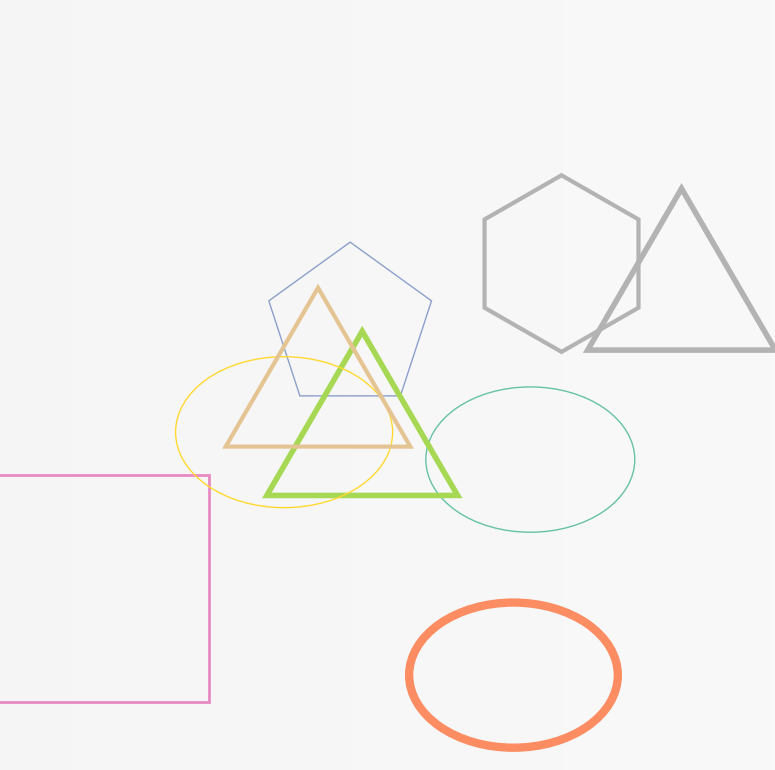[{"shape": "oval", "thickness": 0.5, "radius": 0.67, "center": [0.684, 0.403]}, {"shape": "oval", "thickness": 3, "radius": 0.67, "center": [0.663, 0.123]}, {"shape": "pentagon", "thickness": 0.5, "radius": 0.55, "center": [0.452, 0.575]}, {"shape": "square", "thickness": 1, "radius": 0.74, "center": [0.122, 0.236]}, {"shape": "triangle", "thickness": 2, "radius": 0.71, "center": [0.467, 0.428]}, {"shape": "oval", "thickness": 0.5, "radius": 0.7, "center": [0.367, 0.439]}, {"shape": "triangle", "thickness": 1.5, "radius": 0.69, "center": [0.41, 0.489]}, {"shape": "triangle", "thickness": 2, "radius": 0.7, "center": [0.879, 0.615]}, {"shape": "hexagon", "thickness": 1.5, "radius": 0.57, "center": [0.725, 0.658]}]